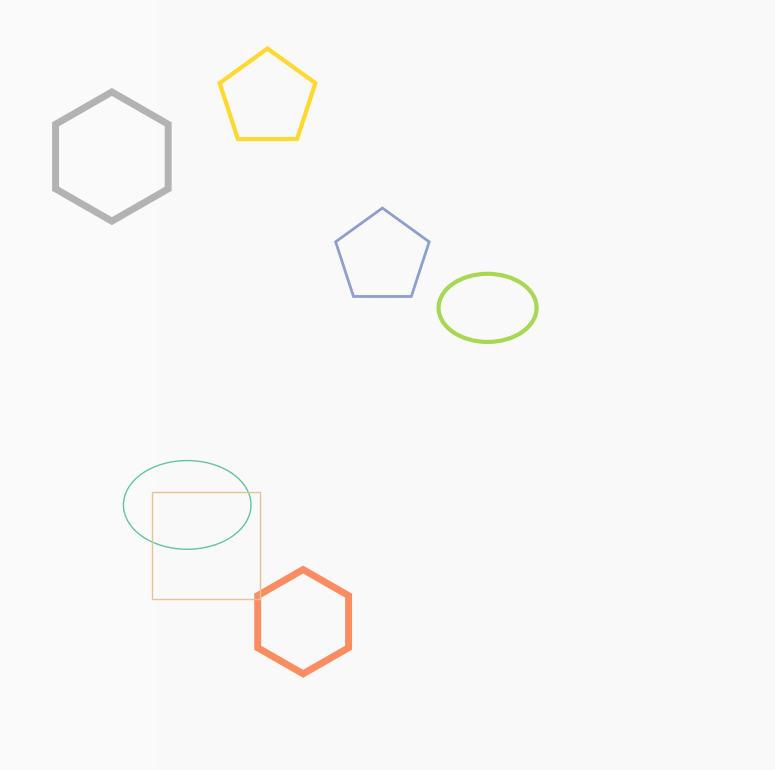[{"shape": "oval", "thickness": 0.5, "radius": 0.41, "center": [0.242, 0.344]}, {"shape": "hexagon", "thickness": 2.5, "radius": 0.34, "center": [0.391, 0.193]}, {"shape": "pentagon", "thickness": 1, "radius": 0.32, "center": [0.493, 0.666]}, {"shape": "oval", "thickness": 1.5, "radius": 0.32, "center": [0.629, 0.6]}, {"shape": "pentagon", "thickness": 1.5, "radius": 0.32, "center": [0.345, 0.872]}, {"shape": "square", "thickness": 0.5, "radius": 0.35, "center": [0.266, 0.292]}, {"shape": "hexagon", "thickness": 2.5, "radius": 0.42, "center": [0.144, 0.797]}]